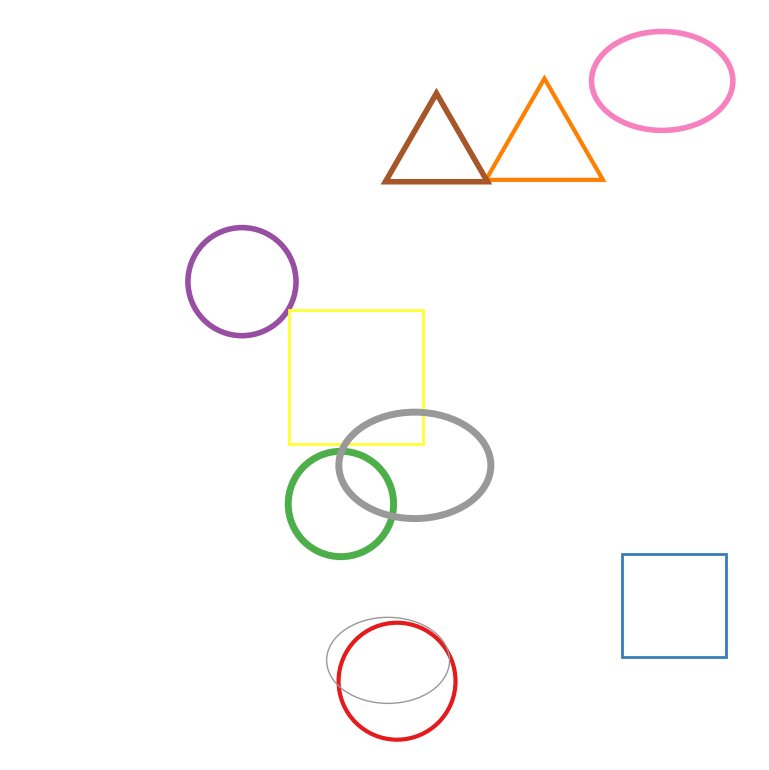[{"shape": "circle", "thickness": 1.5, "radius": 0.38, "center": [0.516, 0.115]}, {"shape": "square", "thickness": 1, "radius": 0.34, "center": [0.876, 0.214]}, {"shape": "circle", "thickness": 2.5, "radius": 0.34, "center": [0.443, 0.345]}, {"shape": "circle", "thickness": 2, "radius": 0.35, "center": [0.314, 0.634]}, {"shape": "triangle", "thickness": 1.5, "radius": 0.44, "center": [0.707, 0.81]}, {"shape": "square", "thickness": 1, "radius": 0.43, "center": [0.463, 0.511]}, {"shape": "triangle", "thickness": 2, "radius": 0.38, "center": [0.567, 0.802]}, {"shape": "oval", "thickness": 2, "radius": 0.46, "center": [0.86, 0.895]}, {"shape": "oval", "thickness": 2.5, "radius": 0.49, "center": [0.539, 0.396]}, {"shape": "oval", "thickness": 0.5, "radius": 0.4, "center": [0.504, 0.142]}]